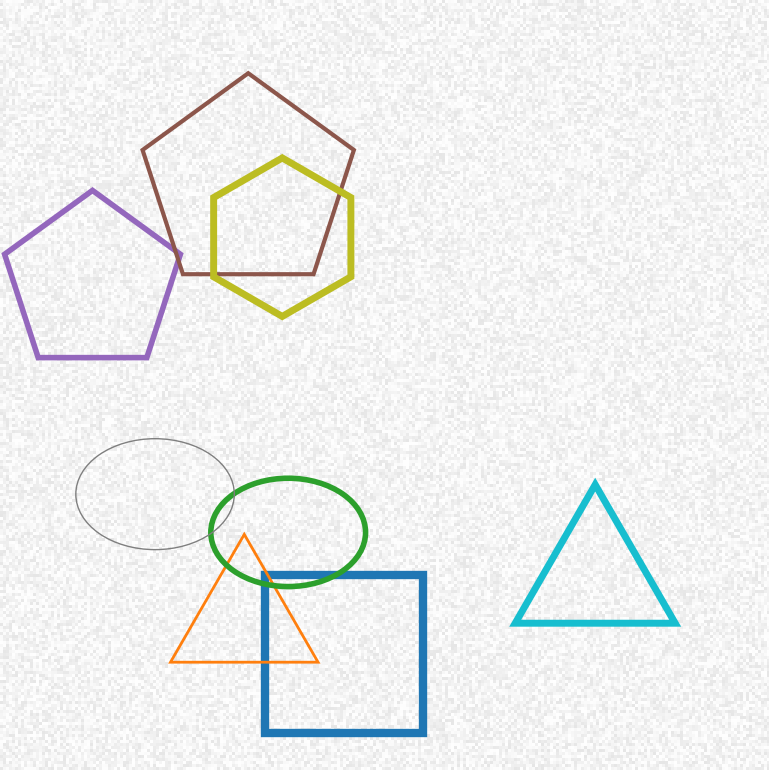[{"shape": "square", "thickness": 3, "radius": 0.51, "center": [0.447, 0.151]}, {"shape": "triangle", "thickness": 1, "radius": 0.55, "center": [0.317, 0.195]}, {"shape": "oval", "thickness": 2, "radius": 0.5, "center": [0.374, 0.309]}, {"shape": "pentagon", "thickness": 2, "radius": 0.6, "center": [0.12, 0.633]}, {"shape": "pentagon", "thickness": 1.5, "radius": 0.72, "center": [0.322, 0.761]}, {"shape": "oval", "thickness": 0.5, "radius": 0.51, "center": [0.201, 0.358]}, {"shape": "hexagon", "thickness": 2.5, "radius": 0.51, "center": [0.367, 0.692]}, {"shape": "triangle", "thickness": 2.5, "radius": 0.6, "center": [0.773, 0.251]}]